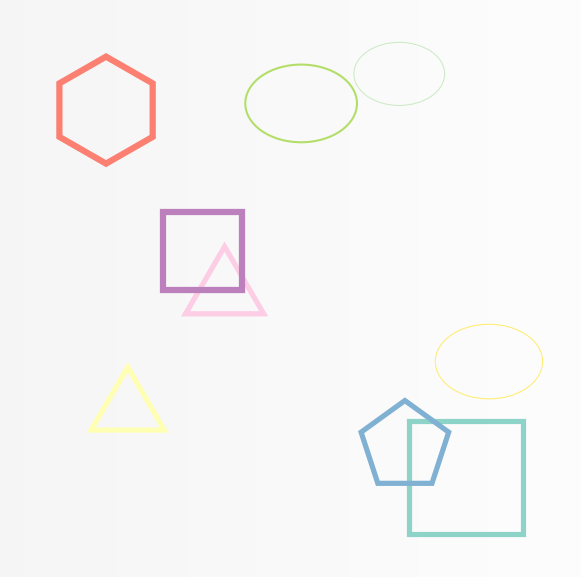[{"shape": "square", "thickness": 2.5, "radius": 0.49, "center": [0.802, 0.172]}, {"shape": "triangle", "thickness": 2.5, "radius": 0.36, "center": [0.22, 0.291]}, {"shape": "hexagon", "thickness": 3, "radius": 0.46, "center": [0.182, 0.808]}, {"shape": "pentagon", "thickness": 2.5, "radius": 0.4, "center": [0.697, 0.226]}, {"shape": "oval", "thickness": 1, "radius": 0.48, "center": [0.518, 0.82]}, {"shape": "triangle", "thickness": 2.5, "radius": 0.39, "center": [0.386, 0.495]}, {"shape": "square", "thickness": 3, "radius": 0.34, "center": [0.349, 0.565]}, {"shape": "oval", "thickness": 0.5, "radius": 0.39, "center": [0.687, 0.871]}, {"shape": "oval", "thickness": 0.5, "radius": 0.46, "center": [0.841, 0.373]}]